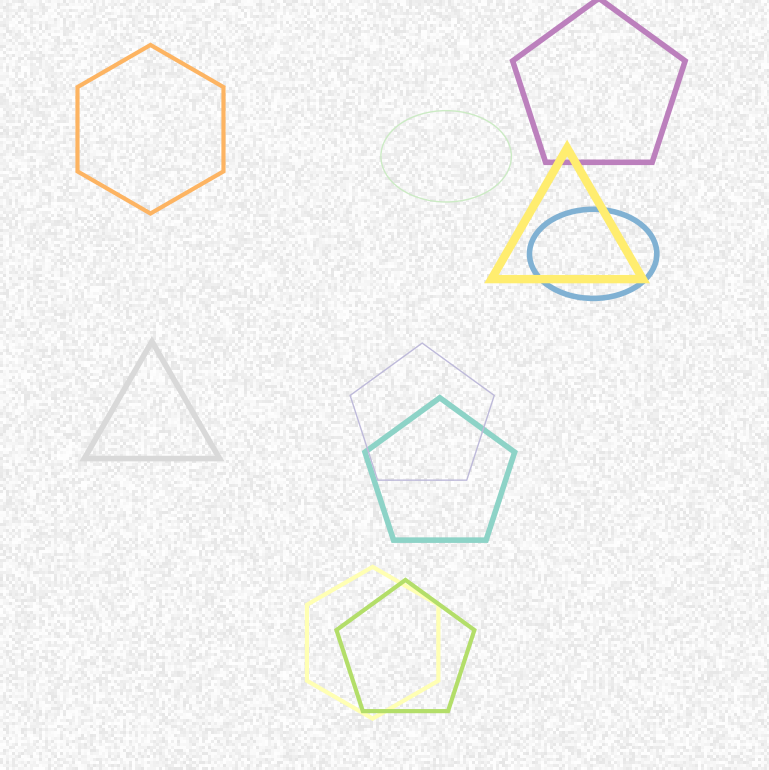[{"shape": "pentagon", "thickness": 2, "radius": 0.51, "center": [0.571, 0.381]}, {"shape": "hexagon", "thickness": 1.5, "radius": 0.49, "center": [0.484, 0.165]}, {"shape": "pentagon", "thickness": 0.5, "radius": 0.49, "center": [0.548, 0.456]}, {"shape": "oval", "thickness": 2, "radius": 0.41, "center": [0.77, 0.67]}, {"shape": "hexagon", "thickness": 1.5, "radius": 0.55, "center": [0.195, 0.832]}, {"shape": "pentagon", "thickness": 1.5, "radius": 0.47, "center": [0.527, 0.153]}, {"shape": "triangle", "thickness": 2, "radius": 0.51, "center": [0.197, 0.455]}, {"shape": "pentagon", "thickness": 2, "radius": 0.59, "center": [0.778, 0.884]}, {"shape": "oval", "thickness": 0.5, "radius": 0.42, "center": [0.579, 0.797]}, {"shape": "triangle", "thickness": 3, "radius": 0.57, "center": [0.737, 0.694]}]